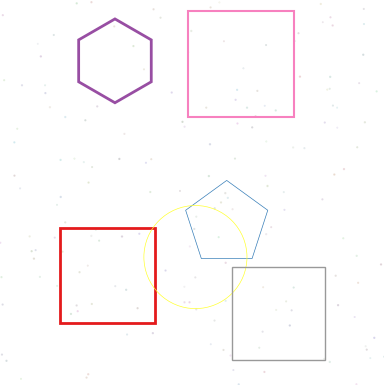[{"shape": "square", "thickness": 2, "radius": 0.62, "center": [0.279, 0.285]}, {"shape": "pentagon", "thickness": 0.5, "radius": 0.56, "center": [0.589, 0.419]}, {"shape": "hexagon", "thickness": 2, "radius": 0.54, "center": [0.299, 0.842]}, {"shape": "circle", "thickness": 0.5, "radius": 0.67, "center": [0.508, 0.332]}, {"shape": "square", "thickness": 1.5, "radius": 0.69, "center": [0.625, 0.835]}, {"shape": "square", "thickness": 1, "radius": 0.61, "center": [0.723, 0.186]}]